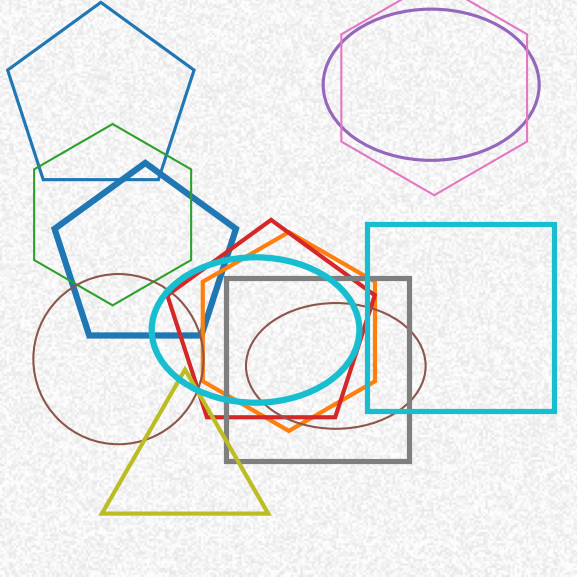[{"shape": "pentagon", "thickness": 3, "radius": 0.83, "center": [0.252, 0.552]}, {"shape": "pentagon", "thickness": 1.5, "radius": 0.85, "center": [0.175, 0.825]}, {"shape": "hexagon", "thickness": 2, "radius": 0.86, "center": [0.5, 0.425]}, {"shape": "hexagon", "thickness": 1, "radius": 0.78, "center": [0.195, 0.627]}, {"shape": "pentagon", "thickness": 2, "radius": 0.94, "center": [0.469, 0.429]}, {"shape": "oval", "thickness": 1.5, "radius": 0.94, "center": [0.747, 0.852]}, {"shape": "oval", "thickness": 1, "radius": 0.78, "center": [0.581, 0.366]}, {"shape": "circle", "thickness": 1, "radius": 0.74, "center": [0.205, 0.377]}, {"shape": "hexagon", "thickness": 1, "radius": 0.93, "center": [0.752, 0.847]}, {"shape": "square", "thickness": 2.5, "radius": 0.79, "center": [0.55, 0.359]}, {"shape": "triangle", "thickness": 2, "radius": 0.83, "center": [0.32, 0.193]}, {"shape": "oval", "thickness": 3, "radius": 0.9, "center": [0.443, 0.428]}, {"shape": "square", "thickness": 2.5, "radius": 0.81, "center": [0.797, 0.45]}]